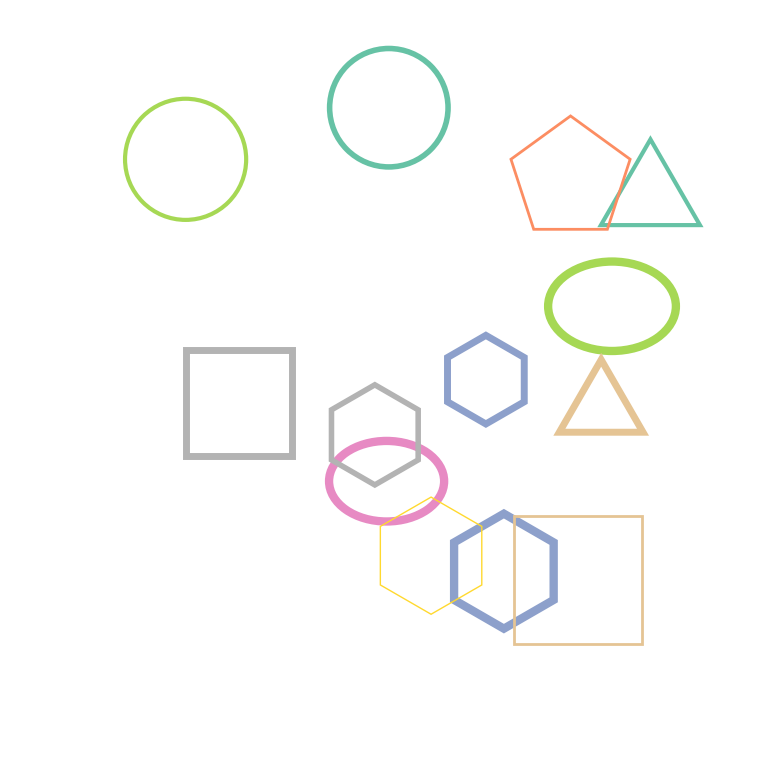[{"shape": "circle", "thickness": 2, "radius": 0.38, "center": [0.505, 0.86]}, {"shape": "triangle", "thickness": 1.5, "radius": 0.37, "center": [0.845, 0.745]}, {"shape": "pentagon", "thickness": 1, "radius": 0.41, "center": [0.741, 0.768]}, {"shape": "hexagon", "thickness": 2.5, "radius": 0.29, "center": [0.631, 0.507]}, {"shape": "hexagon", "thickness": 3, "radius": 0.37, "center": [0.654, 0.258]}, {"shape": "oval", "thickness": 3, "radius": 0.37, "center": [0.502, 0.375]}, {"shape": "oval", "thickness": 3, "radius": 0.41, "center": [0.795, 0.602]}, {"shape": "circle", "thickness": 1.5, "radius": 0.39, "center": [0.241, 0.793]}, {"shape": "hexagon", "thickness": 0.5, "radius": 0.38, "center": [0.56, 0.278]}, {"shape": "triangle", "thickness": 2.5, "radius": 0.31, "center": [0.781, 0.47]}, {"shape": "square", "thickness": 1, "radius": 0.42, "center": [0.75, 0.246]}, {"shape": "square", "thickness": 2.5, "radius": 0.34, "center": [0.311, 0.476]}, {"shape": "hexagon", "thickness": 2, "radius": 0.33, "center": [0.487, 0.435]}]